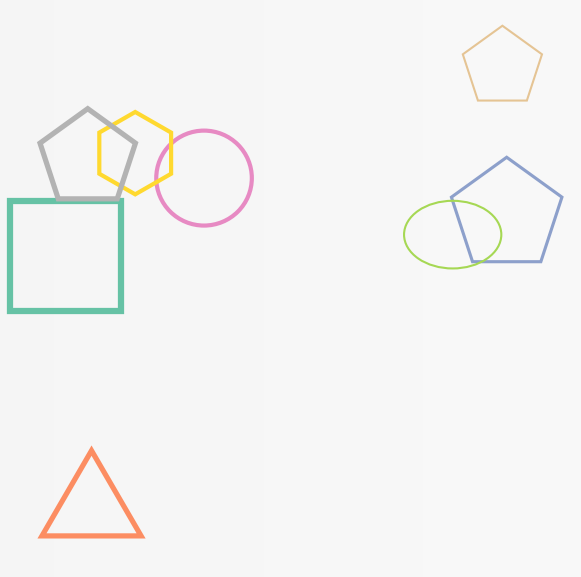[{"shape": "square", "thickness": 3, "radius": 0.48, "center": [0.112, 0.556]}, {"shape": "triangle", "thickness": 2.5, "radius": 0.49, "center": [0.157, 0.12]}, {"shape": "pentagon", "thickness": 1.5, "radius": 0.5, "center": [0.872, 0.627]}, {"shape": "circle", "thickness": 2, "radius": 0.41, "center": [0.351, 0.691]}, {"shape": "oval", "thickness": 1, "radius": 0.42, "center": [0.779, 0.593]}, {"shape": "hexagon", "thickness": 2, "radius": 0.36, "center": [0.233, 0.734]}, {"shape": "pentagon", "thickness": 1, "radius": 0.36, "center": [0.864, 0.883]}, {"shape": "pentagon", "thickness": 2.5, "radius": 0.43, "center": [0.151, 0.725]}]